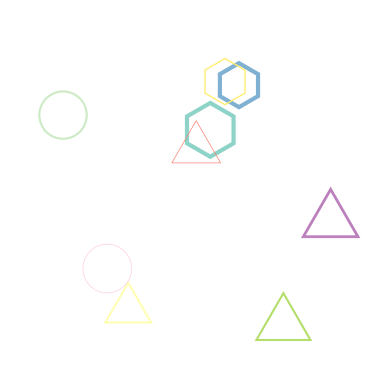[{"shape": "hexagon", "thickness": 3, "radius": 0.35, "center": [0.546, 0.663]}, {"shape": "triangle", "thickness": 1.5, "radius": 0.34, "center": [0.333, 0.197]}, {"shape": "triangle", "thickness": 0.5, "radius": 0.37, "center": [0.51, 0.613]}, {"shape": "hexagon", "thickness": 3, "radius": 0.29, "center": [0.621, 0.779]}, {"shape": "triangle", "thickness": 1.5, "radius": 0.41, "center": [0.736, 0.157]}, {"shape": "circle", "thickness": 0.5, "radius": 0.32, "center": [0.279, 0.303]}, {"shape": "triangle", "thickness": 2, "radius": 0.41, "center": [0.859, 0.426]}, {"shape": "circle", "thickness": 1.5, "radius": 0.31, "center": [0.164, 0.701]}, {"shape": "hexagon", "thickness": 1, "radius": 0.3, "center": [0.584, 0.788]}]